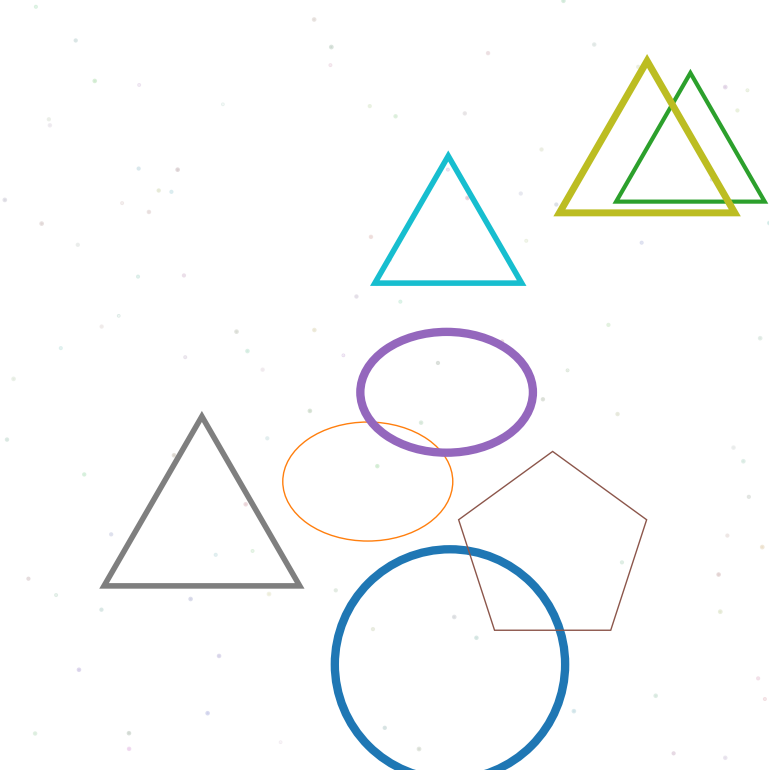[{"shape": "circle", "thickness": 3, "radius": 0.75, "center": [0.584, 0.137]}, {"shape": "oval", "thickness": 0.5, "radius": 0.55, "center": [0.478, 0.375]}, {"shape": "triangle", "thickness": 1.5, "radius": 0.56, "center": [0.897, 0.794]}, {"shape": "oval", "thickness": 3, "radius": 0.56, "center": [0.58, 0.491]}, {"shape": "pentagon", "thickness": 0.5, "radius": 0.64, "center": [0.718, 0.285]}, {"shape": "triangle", "thickness": 2, "radius": 0.73, "center": [0.262, 0.312]}, {"shape": "triangle", "thickness": 2.5, "radius": 0.66, "center": [0.84, 0.789]}, {"shape": "triangle", "thickness": 2, "radius": 0.55, "center": [0.582, 0.687]}]